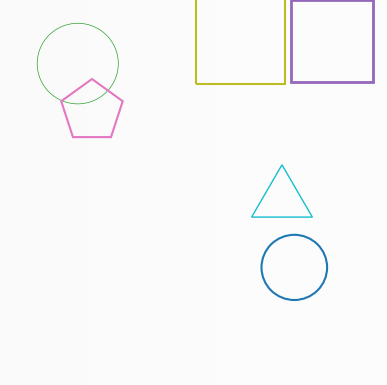[{"shape": "circle", "thickness": 1.5, "radius": 0.42, "center": [0.759, 0.305]}, {"shape": "circle", "thickness": 0.5, "radius": 0.52, "center": [0.201, 0.835]}, {"shape": "square", "thickness": 2, "radius": 0.53, "center": [0.857, 0.893]}, {"shape": "pentagon", "thickness": 1.5, "radius": 0.42, "center": [0.237, 0.711]}, {"shape": "square", "thickness": 1.5, "radius": 0.57, "center": [0.62, 0.895]}, {"shape": "triangle", "thickness": 1, "radius": 0.45, "center": [0.728, 0.481]}]